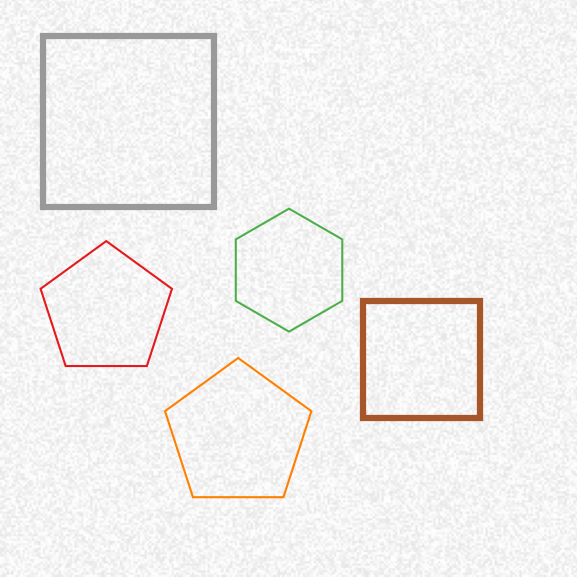[{"shape": "pentagon", "thickness": 1, "radius": 0.6, "center": [0.184, 0.462]}, {"shape": "hexagon", "thickness": 1, "radius": 0.53, "center": [0.5, 0.531]}, {"shape": "pentagon", "thickness": 1, "radius": 0.67, "center": [0.412, 0.246]}, {"shape": "square", "thickness": 3, "radius": 0.5, "center": [0.73, 0.376]}, {"shape": "square", "thickness": 3, "radius": 0.74, "center": [0.223, 0.789]}]